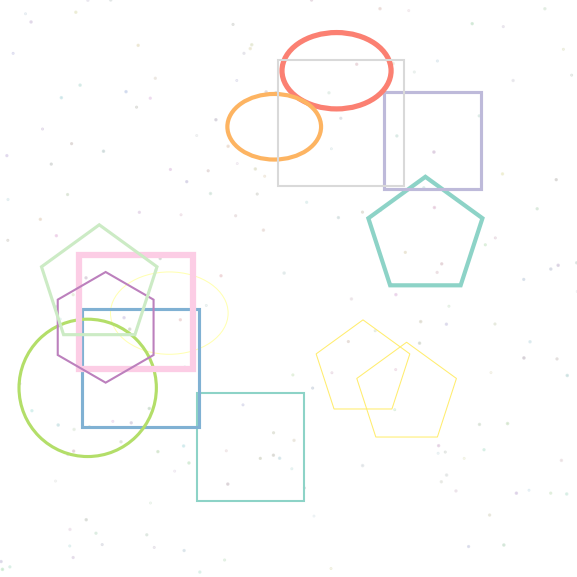[{"shape": "pentagon", "thickness": 2, "radius": 0.52, "center": [0.737, 0.589]}, {"shape": "square", "thickness": 1, "radius": 0.47, "center": [0.433, 0.225]}, {"shape": "oval", "thickness": 0.5, "radius": 0.51, "center": [0.293, 0.457]}, {"shape": "square", "thickness": 1.5, "radius": 0.42, "center": [0.749, 0.756]}, {"shape": "oval", "thickness": 2.5, "radius": 0.47, "center": [0.583, 0.877]}, {"shape": "square", "thickness": 1.5, "radius": 0.51, "center": [0.243, 0.362]}, {"shape": "oval", "thickness": 2, "radius": 0.41, "center": [0.475, 0.78]}, {"shape": "circle", "thickness": 1.5, "radius": 0.59, "center": [0.152, 0.327]}, {"shape": "square", "thickness": 3, "radius": 0.49, "center": [0.236, 0.459]}, {"shape": "square", "thickness": 1, "radius": 0.55, "center": [0.591, 0.786]}, {"shape": "hexagon", "thickness": 1, "radius": 0.48, "center": [0.183, 0.432]}, {"shape": "pentagon", "thickness": 1.5, "radius": 0.53, "center": [0.172, 0.505]}, {"shape": "pentagon", "thickness": 0.5, "radius": 0.43, "center": [0.629, 0.36]}, {"shape": "pentagon", "thickness": 0.5, "radius": 0.45, "center": [0.704, 0.316]}]